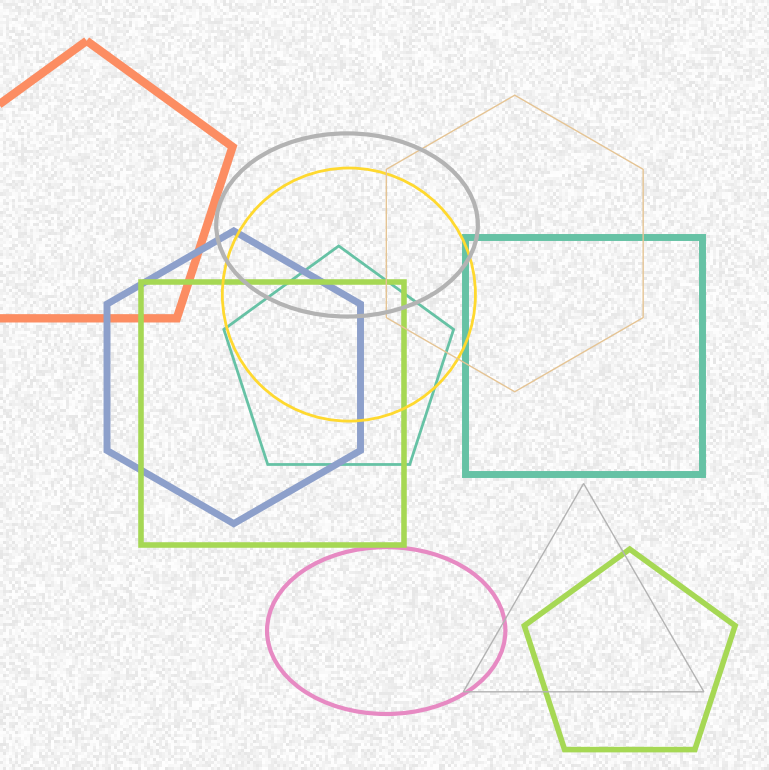[{"shape": "pentagon", "thickness": 1, "radius": 0.78, "center": [0.44, 0.524]}, {"shape": "square", "thickness": 2.5, "radius": 0.77, "center": [0.758, 0.539]}, {"shape": "pentagon", "thickness": 3, "radius": 1.0, "center": [0.113, 0.748]}, {"shape": "hexagon", "thickness": 2.5, "radius": 0.95, "center": [0.304, 0.51]}, {"shape": "oval", "thickness": 1.5, "radius": 0.77, "center": [0.502, 0.181]}, {"shape": "square", "thickness": 2, "radius": 0.85, "center": [0.354, 0.463]}, {"shape": "pentagon", "thickness": 2, "radius": 0.72, "center": [0.818, 0.143]}, {"shape": "circle", "thickness": 1, "radius": 0.82, "center": [0.453, 0.617]}, {"shape": "hexagon", "thickness": 0.5, "radius": 0.96, "center": [0.668, 0.684]}, {"shape": "oval", "thickness": 1.5, "radius": 0.85, "center": [0.451, 0.708]}, {"shape": "triangle", "thickness": 0.5, "radius": 0.9, "center": [0.758, 0.192]}]